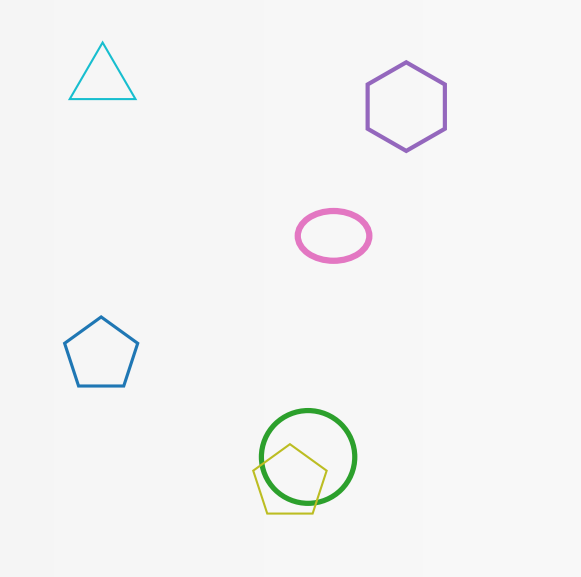[{"shape": "pentagon", "thickness": 1.5, "radius": 0.33, "center": [0.174, 0.384]}, {"shape": "circle", "thickness": 2.5, "radius": 0.4, "center": [0.53, 0.208]}, {"shape": "hexagon", "thickness": 2, "radius": 0.38, "center": [0.699, 0.815]}, {"shape": "oval", "thickness": 3, "radius": 0.31, "center": [0.574, 0.591]}, {"shape": "pentagon", "thickness": 1, "radius": 0.33, "center": [0.499, 0.164]}, {"shape": "triangle", "thickness": 1, "radius": 0.33, "center": [0.177, 0.86]}]